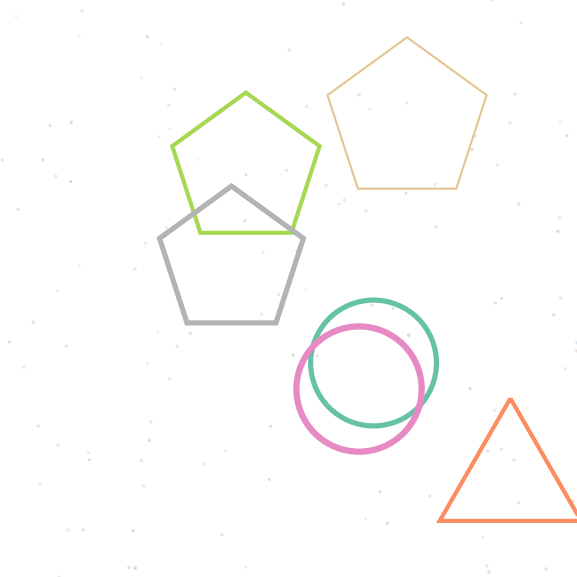[{"shape": "circle", "thickness": 2.5, "radius": 0.54, "center": [0.647, 0.371]}, {"shape": "triangle", "thickness": 2, "radius": 0.71, "center": [0.884, 0.168]}, {"shape": "circle", "thickness": 3, "radius": 0.54, "center": [0.622, 0.325]}, {"shape": "pentagon", "thickness": 2, "radius": 0.67, "center": [0.426, 0.705]}, {"shape": "pentagon", "thickness": 1, "radius": 0.72, "center": [0.705, 0.79]}, {"shape": "pentagon", "thickness": 2.5, "radius": 0.65, "center": [0.401, 0.546]}]